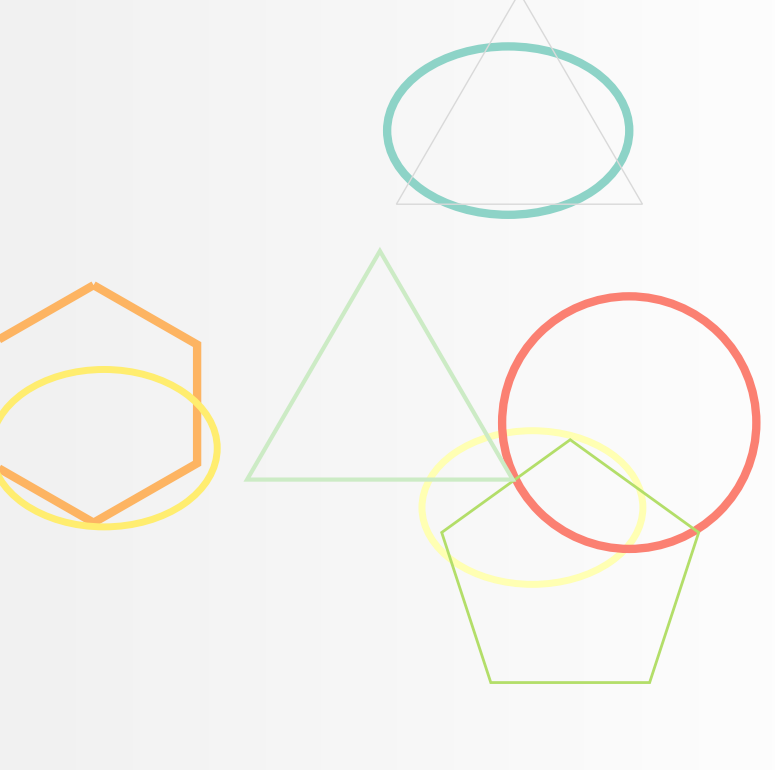[{"shape": "oval", "thickness": 3, "radius": 0.78, "center": [0.656, 0.83]}, {"shape": "oval", "thickness": 2.5, "radius": 0.71, "center": [0.687, 0.341]}, {"shape": "circle", "thickness": 3, "radius": 0.82, "center": [0.812, 0.451]}, {"shape": "hexagon", "thickness": 3, "radius": 0.77, "center": [0.121, 0.475]}, {"shape": "pentagon", "thickness": 1, "radius": 0.87, "center": [0.736, 0.255]}, {"shape": "triangle", "thickness": 0.5, "radius": 0.92, "center": [0.67, 0.826]}, {"shape": "triangle", "thickness": 1.5, "radius": 0.99, "center": [0.49, 0.476]}, {"shape": "oval", "thickness": 2.5, "radius": 0.73, "center": [0.134, 0.418]}]